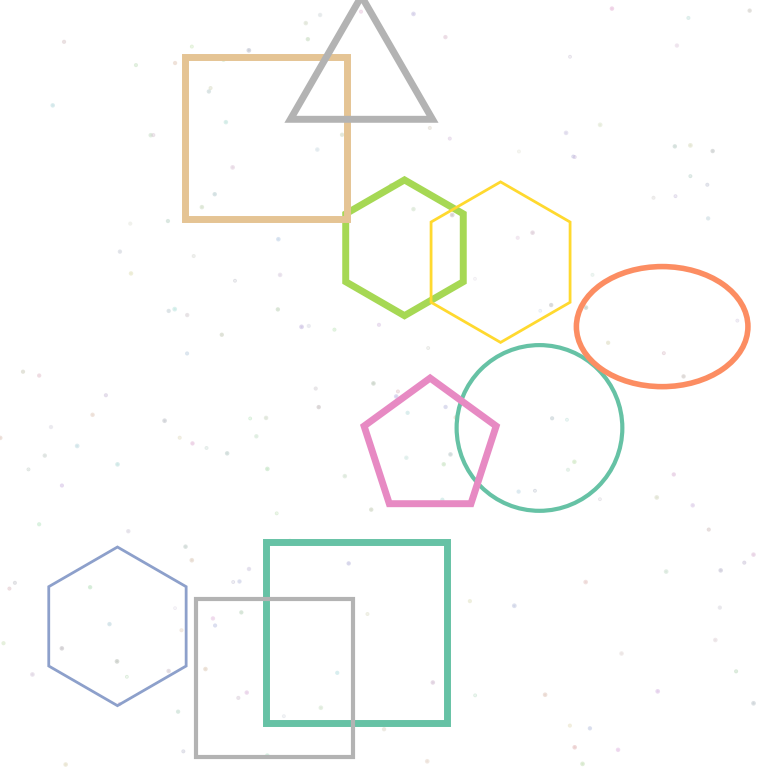[{"shape": "square", "thickness": 2.5, "radius": 0.59, "center": [0.463, 0.179]}, {"shape": "circle", "thickness": 1.5, "radius": 0.54, "center": [0.701, 0.444]}, {"shape": "oval", "thickness": 2, "radius": 0.56, "center": [0.86, 0.576]}, {"shape": "hexagon", "thickness": 1, "radius": 0.52, "center": [0.153, 0.187]}, {"shape": "pentagon", "thickness": 2.5, "radius": 0.45, "center": [0.559, 0.419]}, {"shape": "hexagon", "thickness": 2.5, "radius": 0.44, "center": [0.525, 0.678]}, {"shape": "hexagon", "thickness": 1, "radius": 0.52, "center": [0.65, 0.66]}, {"shape": "square", "thickness": 2.5, "radius": 0.53, "center": [0.345, 0.82]}, {"shape": "triangle", "thickness": 2.5, "radius": 0.53, "center": [0.469, 0.898]}, {"shape": "square", "thickness": 1.5, "radius": 0.51, "center": [0.356, 0.119]}]